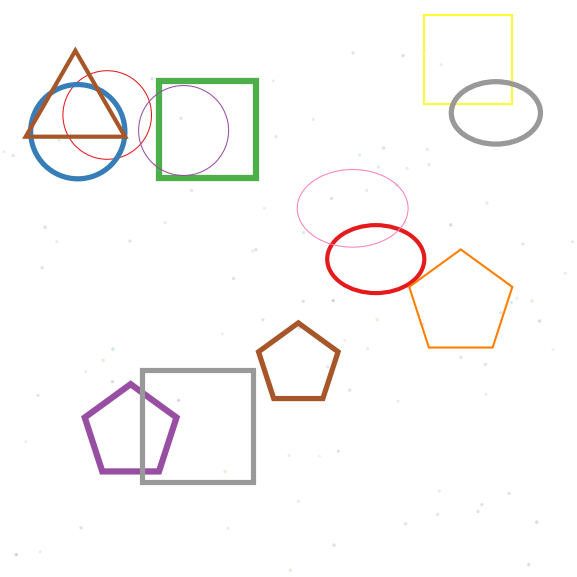[{"shape": "oval", "thickness": 2, "radius": 0.42, "center": [0.651, 0.55]}, {"shape": "circle", "thickness": 0.5, "radius": 0.38, "center": [0.186, 0.8]}, {"shape": "circle", "thickness": 2.5, "radius": 0.41, "center": [0.135, 0.771]}, {"shape": "square", "thickness": 3, "radius": 0.42, "center": [0.36, 0.775]}, {"shape": "pentagon", "thickness": 3, "radius": 0.42, "center": [0.226, 0.25]}, {"shape": "circle", "thickness": 0.5, "radius": 0.39, "center": [0.318, 0.773]}, {"shape": "pentagon", "thickness": 1, "radius": 0.47, "center": [0.798, 0.473]}, {"shape": "square", "thickness": 1, "radius": 0.38, "center": [0.81, 0.896]}, {"shape": "triangle", "thickness": 2, "radius": 0.5, "center": [0.13, 0.812]}, {"shape": "pentagon", "thickness": 2.5, "radius": 0.36, "center": [0.517, 0.368]}, {"shape": "oval", "thickness": 0.5, "radius": 0.48, "center": [0.611, 0.638]}, {"shape": "oval", "thickness": 2.5, "radius": 0.39, "center": [0.859, 0.804]}, {"shape": "square", "thickness": 2.5, "radius": 0.48, "center": [0.343, 0.261]}]